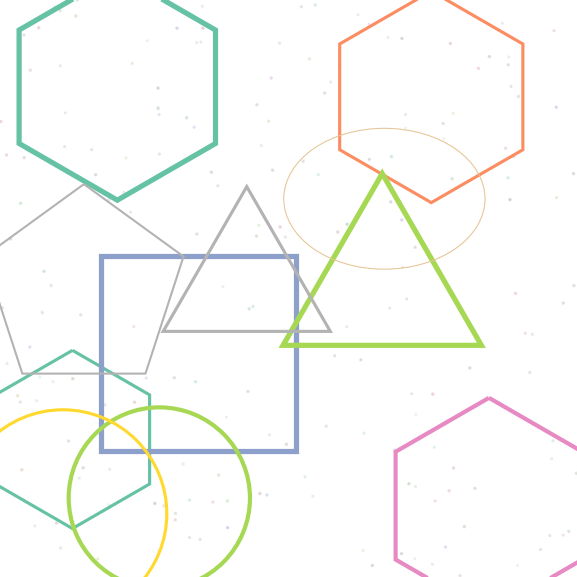[{"shape": "hexagon", "thickness": 1.5, "radius": 0.77, "center": [0.125, 0.238]}, {"shape": "hexagon", "thickness": 2.5, "radius": 0.98, "center": [0.203, 0.849]}, {"shape": "hexagon", "thickness": 1.5, "radius": 0.92, "center": [0.747, 0.831]}, {"shape": "square", "thickness": 2.5, "radius": 0.84, "center": [0.344, 0.387]}, {"shape": "hexagon", "thickness": 2, "radius": 0.93, "center": [0.847, 0.124]}, {"shape": "triangle", "thickness": 2.5, "radius": 0.99, "center": [0.662, 0.5]}, {"shape": "circle", "thickness": 2, "radius": 0.78, "center": [0.276, 0.137]}, {"shape": "circle", "thickness": 1.5, "radius": 0.9, "center": [0.109, 0.11]}, {"shape": "oval", "thickness": 0.5, "radius": 0.87, "center": [0.666, 0.655]}, {"shape": "pentagon", "thickness": 1, "radius": 0.91, "center": [0.145, 0.499]}, {"shape": "triangle", "thickness": 1.5, "radius": 0.84, "center": [0.427, 0.509]}]